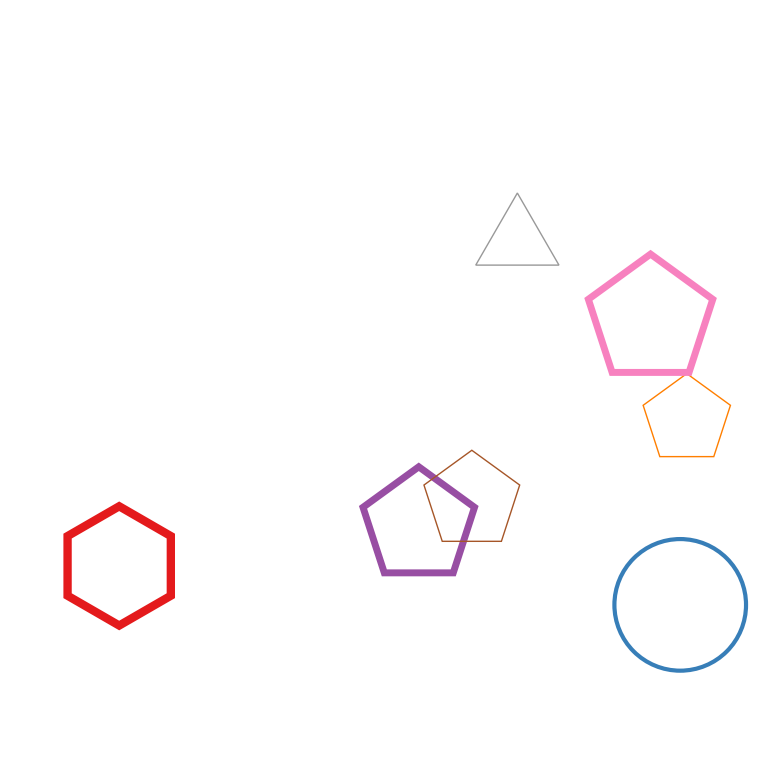[{"shape": "hexagon", "thickness": 3, "radius": 0.39, "center": [0.155, 0.265]}, {"shape": "circle", "thickness": 1.5, "radius": 0.43, "center": [0.883, 0.214]}, {"shape": "pentagon", "thickness": 2.5, "radius": 0.38, "center": [0.544, 0.318]}, {"shape": "pentagon", "thickness": 0.5, "radius": 0.3, "center": [0.892, 0.455]}, {"shape": "pentagon", "thickness": 0.5, "radius": 0.33, "center": [0.613, 0.35]}, {"shape": "pentagon", "thickness": 2.5, "radius": 0.42, "center": [0.845, 0.585]}, {"shape": "triangle", "thickness": 0.5, "radius": 0.31, "center": [0.672, 0.687]}]